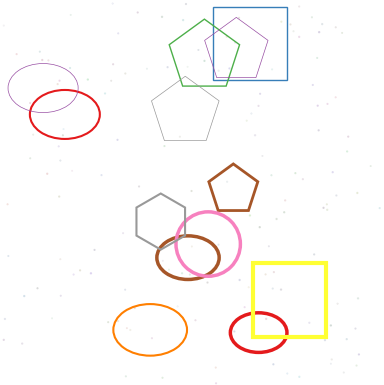[{"shape": "oval", "thickness": 1.5, "radius": 0.45, "center": [0.168, 0.703]}, {"shape": "oval", "thickness": 2.5, "radius": 0.37, "center": [0.672, 0.136]}, {"shape": "square", "thickness": 1, "radius": 0.48, "center": [0.648, 0.887]}, {"shape": "pentagon", "thickness": 1, "radius": 0.48, "center": [0.531, 0.854]}, {"shape": "pentagon", "thickness": 0.5, "radius": 0.43, "center": [0.614, 0.868]}, {"shape": "oval", "thickness": 0.5, "radius": 0.46, "center": [0.112, 0.771]}, {"shape": "oval", "thickness": 1.5, "radius": 0.48, "center": [0.39, 0.143]}, {"shape": "square", "thickness": 3, "radius": 0.48, "center": [0.752, 0.221]}, {"shape": "pentagon", "thickness": 2, "radius": 0.33, "center": [0.606, 0.507]}, {"shape": "oval", "thickness": 2.5, "radius": 0.4, "center": [0.488, 0.331]}, {"shape": "circle", "thickness": 2.5, "radius": 0.42, "center": [0.541, 0.366]}, {"shape": "hexagon", "thickness": 1.5, "radius": 0.36, "center": [0.418, 0.425]}, {"shape": "pentagon", "thickness": 0.5, "radius": 0.46, "center": [0.481, 0.71]}]